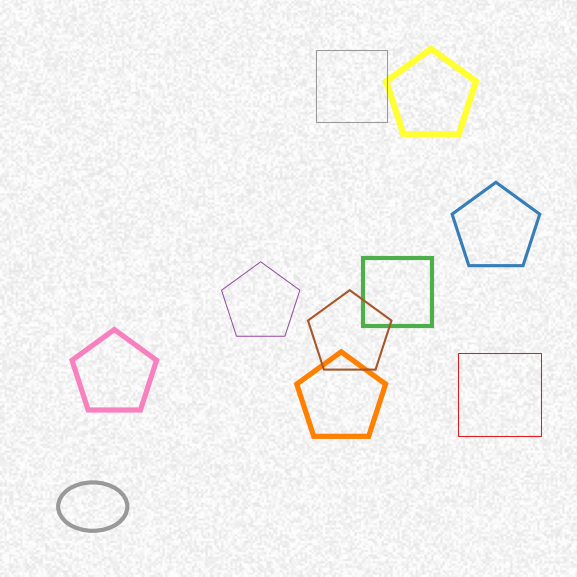[{"shape": "square", "thickness": 0.5, "radius": 0.36, "center": [0.865, 0.317]}, {"shape": "pentagon", "thickness": 1.5, "radius": 0.4, "center": [0.859, 0.604]}, {"shape": "square", "thickness": 2, "radius": 0.3, "center": [0.688, 0.494]}, {"shape": "pentagon", "thickness": 0.5, "radius": 0.36, "center": [0.451, 0.475]}, {"shape": "pentagon", "thickness": 2.5, "radius": 0.4, "center": [0.591, 0.309]}, {"shape": "pentagon", "thickness": 3, "radius": 0.41, "center": [0.746, 0.833]}, {"shape": "pentagon", "thickness": 1, "radius": 0.38, "center": [0.606, 0.421]}, {"shape": "pentagon", "thickness": 2.5, "radius": 0.38, "center": [0.198, 0.351]}, {"shape": "square", "thickness": 0.5, "radius": 0.31, "center": [0.609, 0.85]}, {"shape": "oval", "thickness": 2, "radius": 0.3, "center": [0.161, 0.122]}]